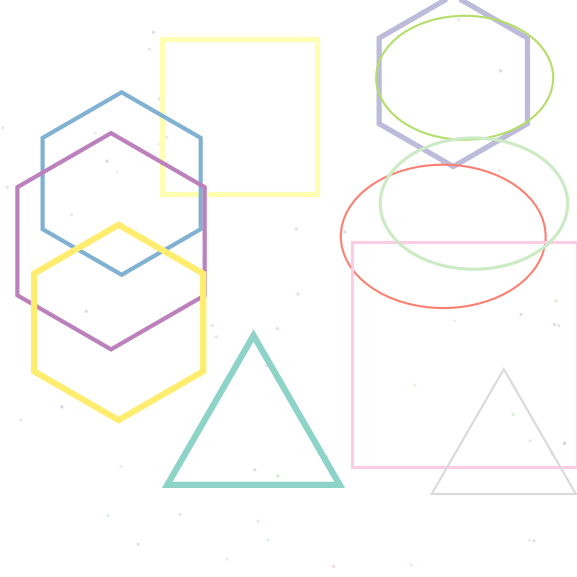[{"shape": "triangle", "thickness": 3, "radius": 0.86, "center": [0.439, 0.246]}, {"shape": "square", "thickness": 2.5, "radius": 0.67, "center": [0.415, 0.798]}, {"shape": "hexagon", "thickness": 2.5, "radius": 0.74, "center": [0.785, 0.859]}, {"shape": "oval", "thickness": 1, "radius": 0.89, "center": [0.767, 0.59]}, {"shape": "hexagon", "thickness": 2, "radius": 0.79, "center": [0.211, 0.681]}, {"shape": "oval", "thickness": 1, "radius": 0.77, "center": [0.805, 0.864]}, {"shape": "square", "thickness": 1.5, "radius": 0.97, "center": [0.804, 0.386]}, {"shape": "triangle", "thickness": 1, "radius": 0.72, "center": [0.872, 0.216]}, {"shape": "hexagon", "thickness": 2, "radius": 0.94, "center": [0.192, 0.581]}, {"shape": "oval", "thickness": 1.5, "radius": 0.81, "center": [0.821, 0.647]}, {"shape": "hexagon", "thickness": 3, "radius": 0.85, "center": [0.205, 0.441]}]